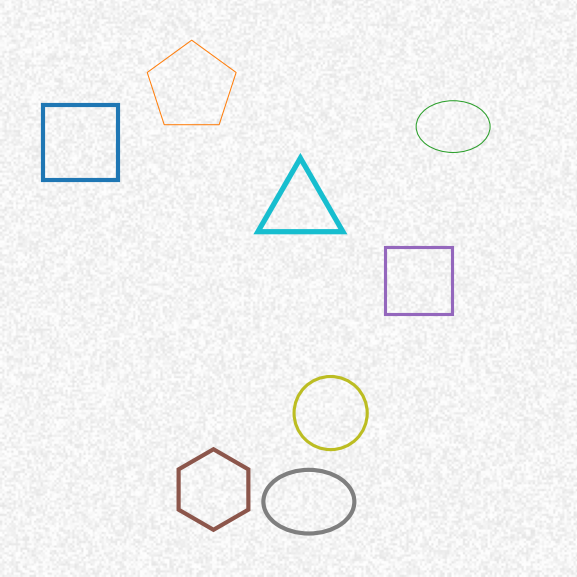[{"shape": "square", "thickness": 2, "radius": 0.32, "center": [0.14, 0.753]}, {"shape": "pentagon", "thickness": 0.5, "radius": 0.4, "center": [0.332, 0.849]}, {"shape": "oval", "thickness": 0.5, "radius": 0.32, "center": [0.785, 0.78]}, {"shape": "square", "thickness": 1.5, "radius": 0.29, "center": [0.725, 0.514]}, {"shape": "hexagon", "thickness": 2, "radius": 0.35, "center": [0.37, 0.151]}, {"shape": "oval", "thickness": 2, "radius": 0.39, "center": [0.535, 0.13]}, {"shape": "circle", "thickness": 1.5, "radius": 0.32, "center": [0.573, 0.284]}, {"shape": "triangle", "thickness": 2.5, "radius": 0.42, "center": [0.52, 0.64]}]